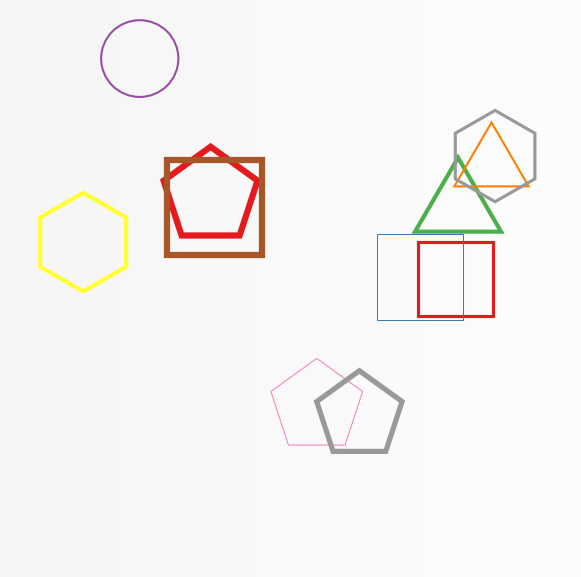[{"shape": "pentagon", "thickness": 3, "radius": 0.42, "center": [0.362, 0.66]}, {"shape": "square", "thickness": 1.5, "radius": 0.32, "center": [0.783, 0.516]}, {"shape": "square", "thickness": 0.5, "radius": 0.37, "center": [0.722, 0.52]}, {"shape": "triangle", "thickness": 2, "radius": 0.43, "center": [0.788, 0.641]}, {"shape": "circle", "thickness": 1, "radius": 0.33, "center": [0.24, 0.898]}, {"shape": "triangle", "thickness": 1, "radius": 0.37, "center": [0.846, 0.713]}, {"shape": "hexagon", "thickness": 2, "radius": 0.43, "center": [0.143, 0.58]}, {"shape": "square", "thickness": 3, "radius": 0.41, "center": [0.369, 0.64]}, {"shape": "pentagon", "thickness": 0.5, "radius": 0.41, "center": [0.545, 0.296]}, {"shape": "pentagon", "thickness": 2.5, "radius": 0.39, "center": [0.618, 0.28]}, {"shape": "hexagon", "thickness": 1.5, "radius": 0.4, "center": [0.852, 0.729]}]